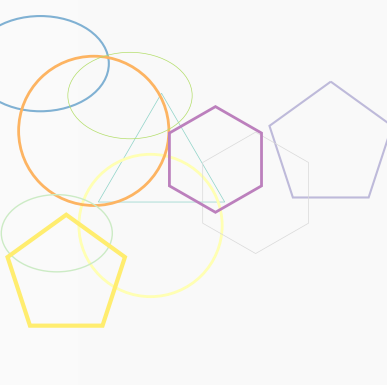[{"shape": "triangle", "thickness": 0.5, "radius": 0.94, "center": [0.417, 0.569]}, {"shape": "circle", "thickness": 2, "radius": 0.92, "center": [0.388, 0.414]}, {"shape": "pentagon", "thickness": 1.5, "radius": 0.83, "center": [0.854, 0.622]}, {"shape": "oval", "thickness": 1.5, "radius": 0.88, "center": [0.104, 0.835]}, {"shape": "circle", "thickness": 2, "radius": 0.97, "center": [0.242, 0.66]}, {"shape": "oval", "thickness": 0.5, "radius": 0.8, "center": [0.336, 0.752]}, {"shape": "hexagon", "thickness": 0.5, "radius": 0.79, "center": [0.66, 0.499]}, {"shape": "hexagon", "thickness": 2, "radius": 0.69, "center": [0.556, 0.586]}, {"shape": "oval", "thickness": 1, "radius": 0.72, "center": [0.147, 0.394]}, {"shape": "pentagon", "thickness": 3, "radius": 0.8, "center": [0.171, 0.283]}]